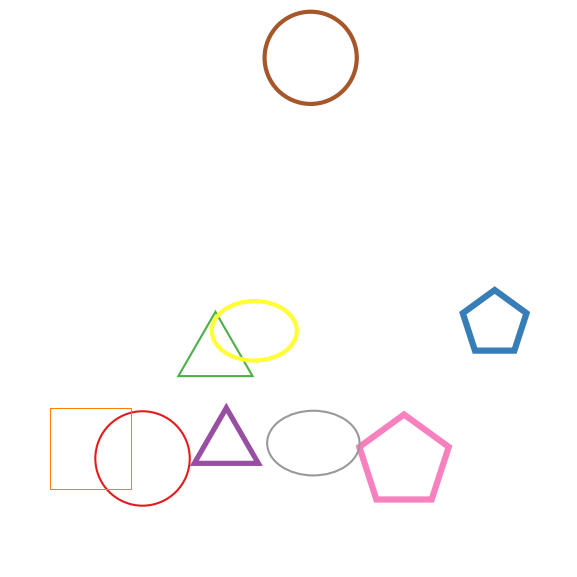[{"shape": "circle", "thickness": 1, "radius": 0.41, "center": [0.247, 0.205]}, {"shape": "pentagon", "thickness": 3, "radius": 0.29, "center": [0.857, 0.439]}, {"shape": "triangle", "thickness": 1, "radius": 0.37, "center": [0.373, 0.385]}, {"shape": "triangle", "thickness": 2.5, "radius": 0.32, "center": [0.392, 0.229]}, {"shape": "square", "thickness": 0.5, "radius": 0.35, "center": [0.156, 0.223]}, {"shape": "oval", "thickness": 2, "radius": 0.37, "center": [0.44, 0.426]}, {"shape": "circle", "thickness": 2, "radius": 0.4, "center": [0.538, 0.899]}, {"shape": "pentagon", "thickness": 3, "radius": 0.41, "center": [0.7, 0.2]}, {"shape": "oval", "thickness": 1, "radius": 0.4, "center": [0.543, 0.232]}]